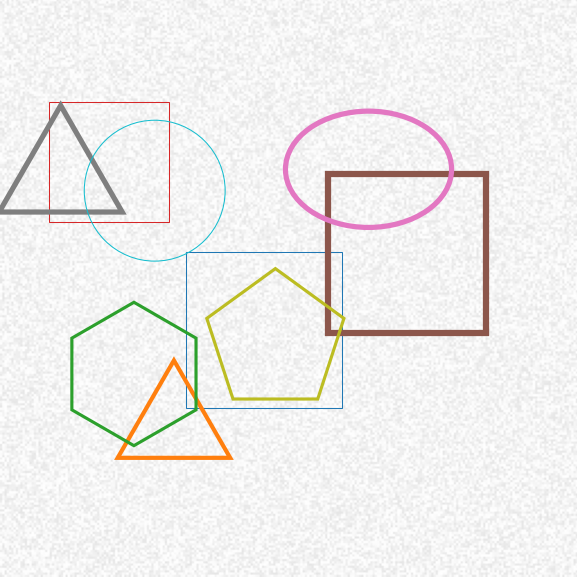[{"shape": "square", "thickness": 0.5, "radius": 0.68, "center": [0.457, 0.428]}, {"shape": "triangle", "thickness": 2, "radius": 0.56, "center": [0.301, 0.263]}, {"shape": "hexagon", "thickness": 1.5, "radius": 0.62, "center": [0.232, 0.352]}, {"shape": "square", "thickness": 0.5, "radius": 0.52, "center": [0.189, 0.719]}, {"shape": "square", "thickness": 3, "radius": 0.69, "center": [0.704, 0.561]}, {"shape": "oval", "thickness": 2.5, "radius": 0.72, "center": [0.638, 0.706]}, {"shape": "triangle", "thickness": 2.5, "radius": 0.61, "center": [0.105, 0.693]}, {"shape": "pentagon", "thickness": 1.5, "radius": 0.62, "center": [0.477, 0.409]}, {"shape": "circle", "thickness": 0.5, "radius": 0.61, "center": [0.268, 0.669]}]